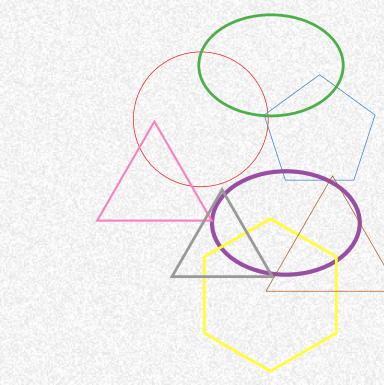[{"shape": "circle", "thickness": 0.5, "radius": 0.88, "center": [0.522, 0.69]}, {"shape": "pentagon", "thickness": 0.5, "radius": 0.76, "center": [0.83, 0.654]}, {"shape": "oval", "thickness": 2, "radius": 0.94, "center": [0.704, 0.83]}, {"shape": "oval", "thickness": 3, "radius": 0.96, "center": [0.743, 0.421]}, {"shape": "hexagon", "thickness": 2, "radius": 0.99, "center": [0.702, 0.234]}, {"shape": "triangle", "thickness": 0.5, "radius": 1.0, "center": [0.864, 0.344]}, {"shape": "triangle", "thickness": 1.5, "radius": 0.86, "center": [0.401, 0.513]}, {"shape": "triangle", "thickness": 2, "radius": 0.75, "center": [0.577, 0.357]}]